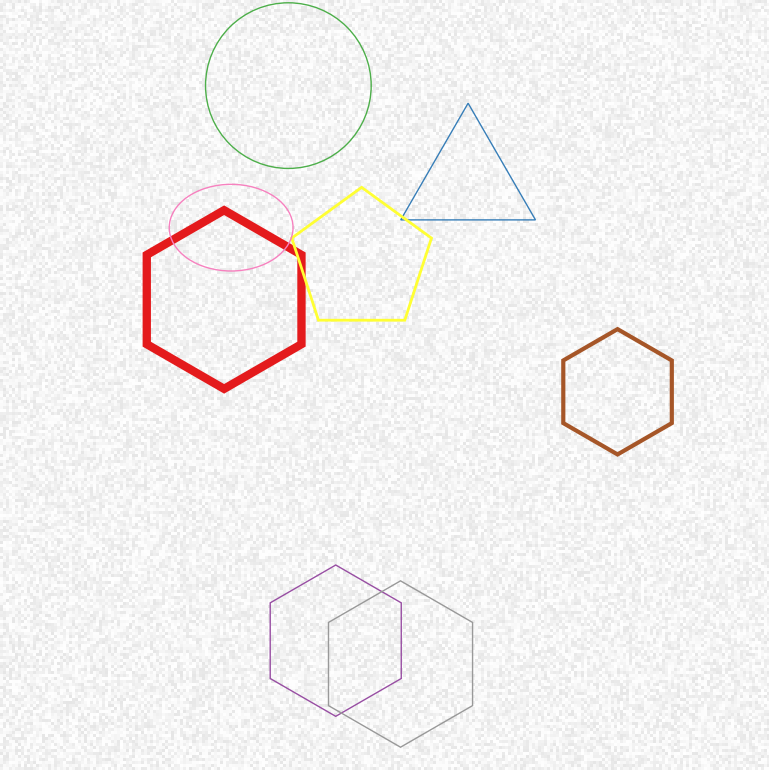[{"shape": "hexagon", "thickness": 3, "radius": 0.58, "center": [0.291, 0.611]}, {"shape": "triangle", "thickness": 0.5, "radius": 0.51, "center": [0.608, 0.765]}, {"shape": "circle", "thickness": 0.5, "radius": 0.54, "center": [0.374, 0.889]}, {"shape": "hexagon", "thickness": 0.5, "radius": 0.49, "center": [0.436, 0.168]}, {"shape": "pentagon", "thickness": 1, "radius": 0.48, "center": [0.47, 0.661]}, {"shape": "hexagon", "thickness": 1.5, "radius": 0.41, "center": [0.802, 0.491]}, {"shape": "oval", "thickness": 0.5, "radius": 0.4, "center": [0.3, 0.704]}, {"shape": "hexagon", "thickness": 0.5, "radius": 0.54, "center": [0.52, 0.138]}]